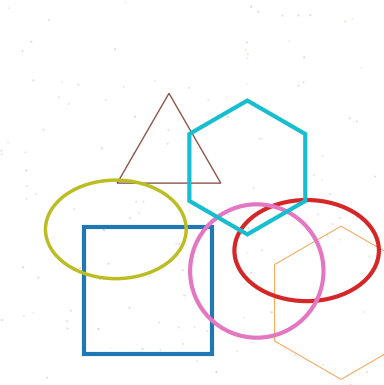[{"shape": "square", "thickness": 3, "radius": 0.83, "center": [0.385, 0.246]}, {"shape": "hexagon", "thickness": 0.5, "radius": 0.99, "center": [0.886, 0.214]}, {"shape": "oval", "thickness": 3, "radius": 0.94, "center": [0.797, 0.349]}, {"shape": "triangle", "thickness": 1, "radius": 0.78, "center": [0.439, 0.602]}, {"shape": "circle", "thickness": 3, "radius": 0.87, "center": [0.667, 0.296]}, {"shape": "oval", "thickness": 2.5, "radius": 0.91, "center": [0.301, 0.404]}, {"shape": "hexagon", "thickness": 3, "radius": 0.87, "center": [0.642, 0.565]}]